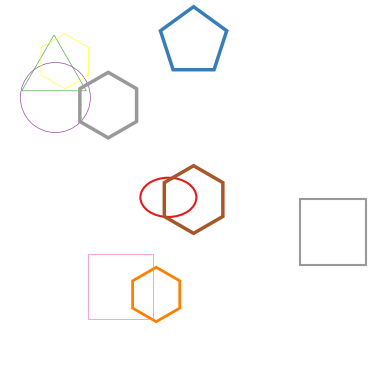[{"shape": "oval", "thickness": 1.5, "radius": 0.36, "center": [0.437, 0.487]}, {"shape": "pentagon", "thickness": 2.5, "radius": 0.45, "center": [0.503, 0.892]}, {"shape": "triangle", "thickness": 0.5, "radius": 0.48, "center": [0.14, 0.813]}, {"shape": "circle", "thickness": 0.5, "radius": 0.45, "center": [0.144, 0.747]}, {"shape": "hexagon", "thickness": 2, "radius": 0.35, "center": [0.406, 0.235]}, {"shape": "hexagon", "thickness": 0.5, "radius": 0.36, "center": [0.168, 0.841]}, {"shape": "hexagon", "thickness": 2.5, "radius": 0.44, "center": [0.503, 0.482]}, {"shape": "square", "thickness": 0.5, "radius": 0.42, "center": [0.313, 0.257]}, {"shape": "square", "thickness": 1.5, "radius": 0.43, "center": [0.865, 0.397]}, {"shape": "hexagon", "thickness": 2.5, "radius": 0.43, "center": [0.281, 0.727]}]